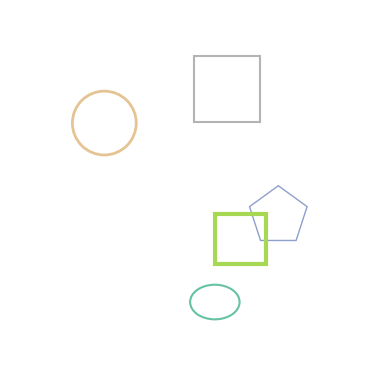[{"shape": "oval", "thickness": 1.5, "radius": 0.32, "center": [0.558, 0.215]}, {"shape": "pentagon", "thickness": 1, "radius": 0.39, "center": [0.723, 0.439]}, {"shape": "square", "thickness": 3, "radius": 0.33, "center": [0.624, 0.379]}, {"shape": "circle", "thickness": 2, "radius": 0.41, "center": [0.271, 0.68]}, {"shape": "square", "thickness": 1.5, "radius": 0.43, "center": [0.589, 0.769]}]